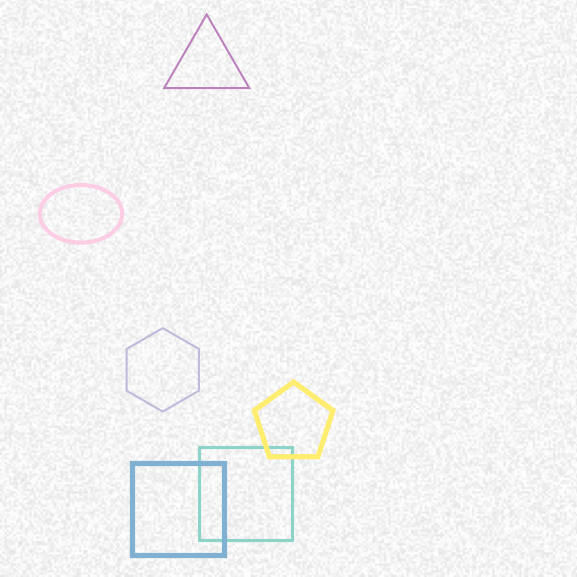[{"shape": "square", "thickness": 1.5, "radius": 0.4, "center": [0.425, 0.145]}, {"shape": "hexagon", "thickness": 1, "radius": 0.36, "center": [0.282, 0.359]}, {"shape": "square", "thickness": 2.5, "radius": 0.4, "center": [0.308, 0.117]}, {"shape": "oval", "thickness": 2, "radius": 0.36, "center": [0.14, 0.629]}, {"shape": "triangle", "thickness": 1, "radius": 0.42, "center": [0.358, 0.889]}, {"shape": "pentagon", "thickness": 2.5, "radius": 0.36, "center": [0.509, 0.266]}]